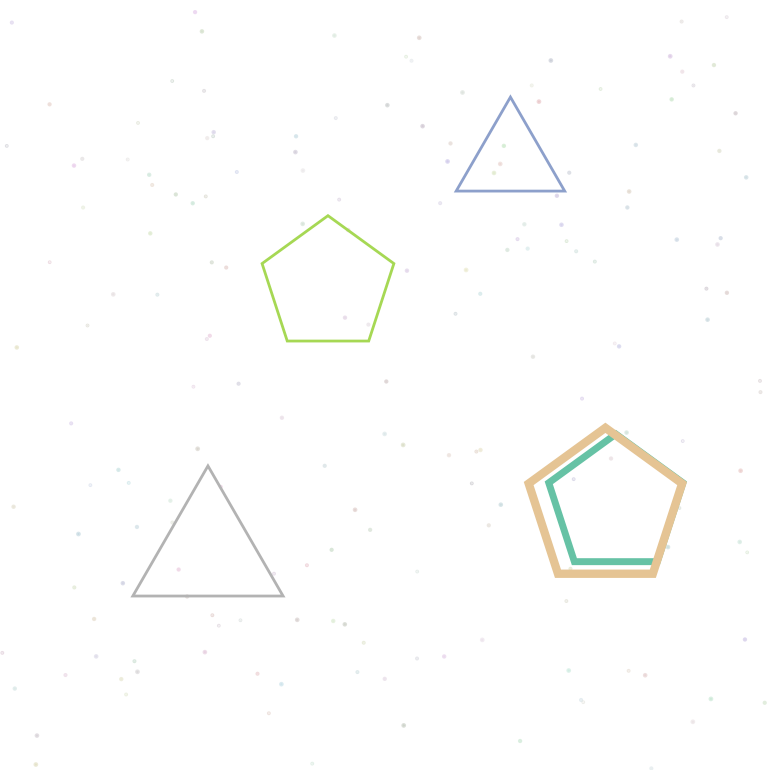[{"shape": "pentagon", "thickness": 2.5, "radius": 0.46, "center": [0.8, 0.345]}, {"shape": "triangle", "thickness": 1, "radius": 0.41, "center": [0.663, 0.793]}, {"shape": "pentagon", "thickness": 1, "radius": 0.45, "center": [0.426, 0.63]}, {"shape": "pentagon", "thickness": 3, "radius": 0.52, "center": [0.786, 0.34]}, {"shape": "triangle", "thickness": 1, "radius": 0.56, "center": [0.27, 0.282]}]